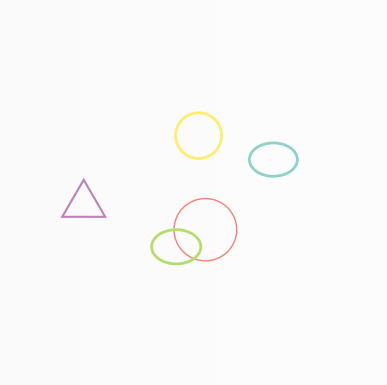[{"shape": "oval", "thickness": 2, "radius": 0.31, "center": [0.705, 0.585]}, {"shape": "circle", "thickness": 1, "radius": 0.4, "center": [0.53, 0.403]}, {"shape": "oval", "thickness": 2, "radius": 0.32, "center": [0.455, 0.359]}, {"shape": "triangle", "thickness": 1.5, "radius": 0.32, "center": [0.216, 0.469]}, {"shape": "circle", "thickness": 2, "radius": 0.3, "center": [0.513, 0.648]}]